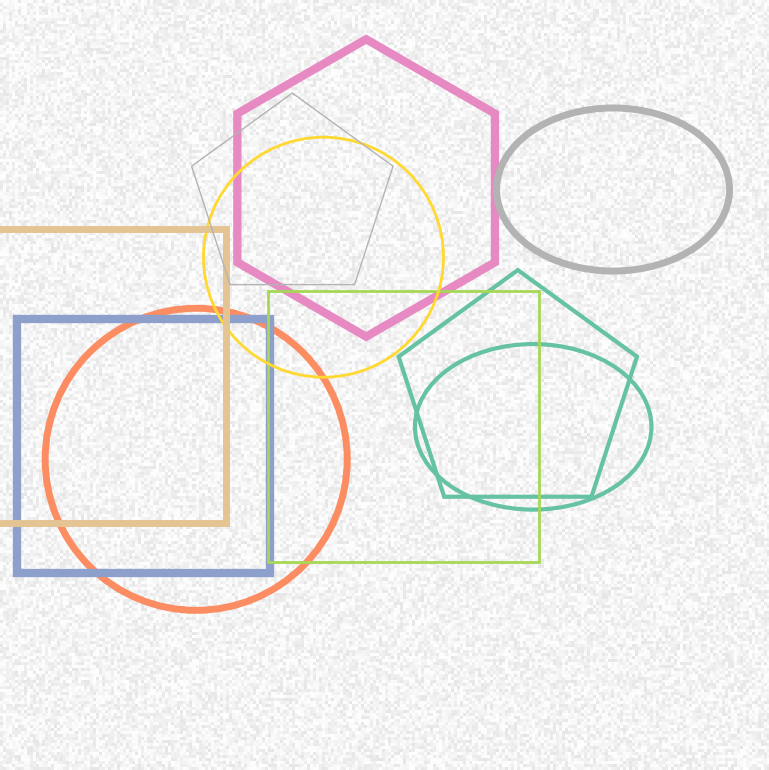[{"shape": "pentagon", "thickness": 1.5, "radius": 0.81, "center": [0.672, 0.487]}, {"shape": "oval", "thickness": 1.5, "radius": 0.77, "center": [0.692, 0.446]}, {"shape": "circle", "thickness": 2.5, "radius": 0.98, "center": [0.255, 0.403]}, {"shape": "square", "thickness": 3, "radius": 0.82, "center": [0.187, 0.421]}, {"shape": "hexagon", "thickness": 3, "radius": 0.97, "center": [0.476, 0.756]}, {"shape": "square", "thickness": 1, "radius": 0.88, "center": [0.524, 0.446]}, {"shape": "circle", "thickness": 1, "radius": 0.78, "center": [0.42, 0.666]}, {"shape": "square", "thickness": 2.5, "radius": 0.95, "center": [0.102, 0.512]}, {"shape": "pentagon", "thickness": 0.5, "radius": 0.69, "center": [0.38, 0.742]}, {"shape": "oval", "thickness": 2.5, "radius": 0.76, "center": [0.796, 0.754]}]